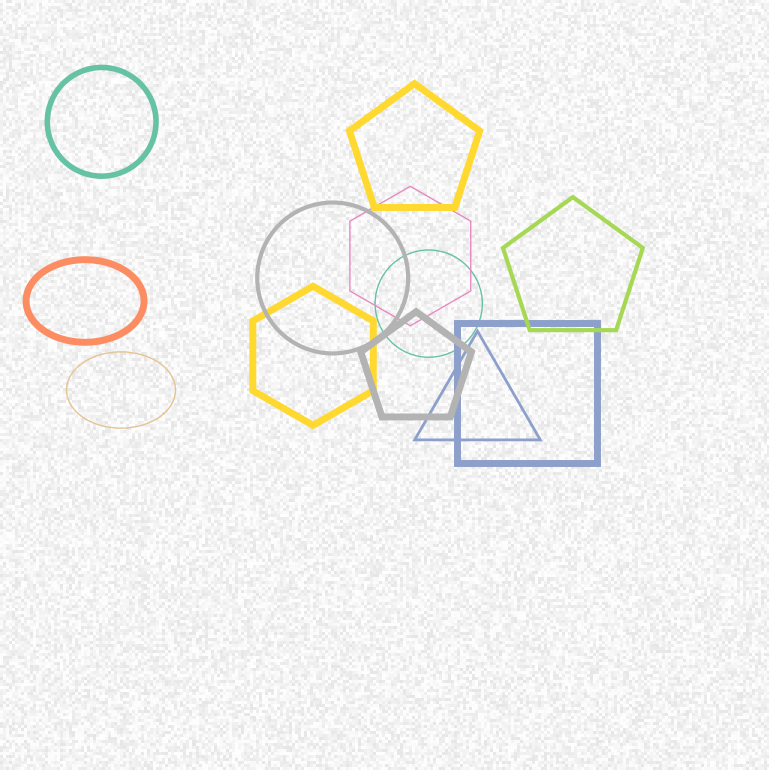[{"shape": "circle", "thickness": 0.5, "radius": 0.35, "center": [0.557, 0.606]}, {"shape": "circle", "thickness": 2, "radius": 0.35, "center": [0.132, 0.842]}, {"shape": "oval", "thickness": 2.5, "radius": 0.38, "center": [0.11, 0.609]}, {"shape": "square", "thickness": 2.5, "radius": 0.45, "center": [0.684, 0.49]}, {"shape": "triangle", "thickness": 1, "radius": 0.47, "center": [0.62, 0.476]}, {"shape": "hexagon", "thickness": 0.5, "radius": 0.45, "center": [0.533, 0.667]}, {"shape": "pentagon", "thickness": 1.5, "radius": 0.48, "center": [0.744, 0.649]}, {"shape": "pentagon", "thickness": 2.5, "radius": 0.44, "center": [0.538, 0.802]}, {"shape": "hexagon", "thickness": 2.5, "radius": 0.45, "center": [0.407, 0.538]}, {"shape": "oval", "thickness": 0.5, "radius": 0.35, "center": [0.157, 0.493]}, {"shape": "pentagon", "thickness": 2.5, "radius": 0.38, "center": [0.54, 0.52]}, {"shape": "circle", "thickness": 1.5, "radius": 0.49, "center": [0.432, 0.639]}]